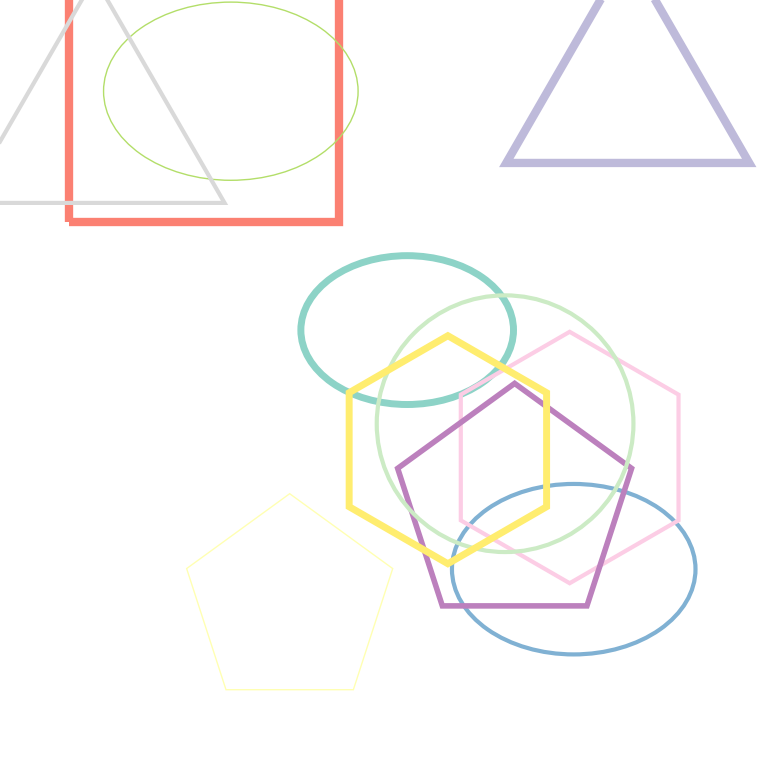[{"shape": "oval", "thickness": 2.5, "radius": 0.69, "center": [0.529, 0.571]}, {"shape": "pentagon", "thickness": 0.5, "radius": 0.7, "center": [0.376, 0.218]}, {"shape": "triangle", "thickness": 3, "radius": 0.91, "center": [0.815, 0.879]}, {"shape": "square", "thickness": 3, "radius": 0.88, "center": [0.265, 0.886]}, {"shape": "oval", "thickness": 1.5, "radius": 0.79, "center": [0.745, 0.261]}, {"shape": "oval", "thickness": 0.5, "radius": 0.83, "center": [0.3, 0.882]}, {"shape": "hexagon", "thickness": 1.5, "radius": 0.82, "center": [0.74, 0.406]}, {"shape": "triangle", "thickness": 1.5, "radius": 0.97, "center": [0.123, 0.834]}, {"shape": "pentagon", "thickness": 2, "radius": 0.8, "center": [0.668, 0.342]}, {"shape": "circle", "thickness": 1.5, "radius": 0.83, "center": [0.656, 0.45]}, {"shape": "hexagon", "thickness": 2.5, "radius": 0.74, "center": [0.582, 0.416]}]